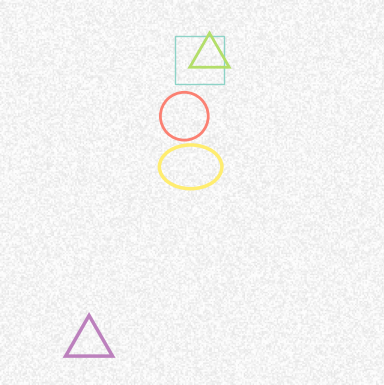[{"shape": "square", "thickness": 1, "radius": 0.32, "center": [0.518, 0.845]}, {"shape": "circle", "thickness": 2, "radius": 0.31, "center": [0.479, 0.698]}, {"shape": "triangle", "thickness": 2, "radius": 0.3, "center": [0.544, 0.855]}, {"shape": "triangle", "thickness": 2.5, "radius": 0.35, "center": [0.231, 0.11]}, {"shape": "oval", "thickness": 2.5, "radius": 0.41, "center": [0.495, 0.567]}]